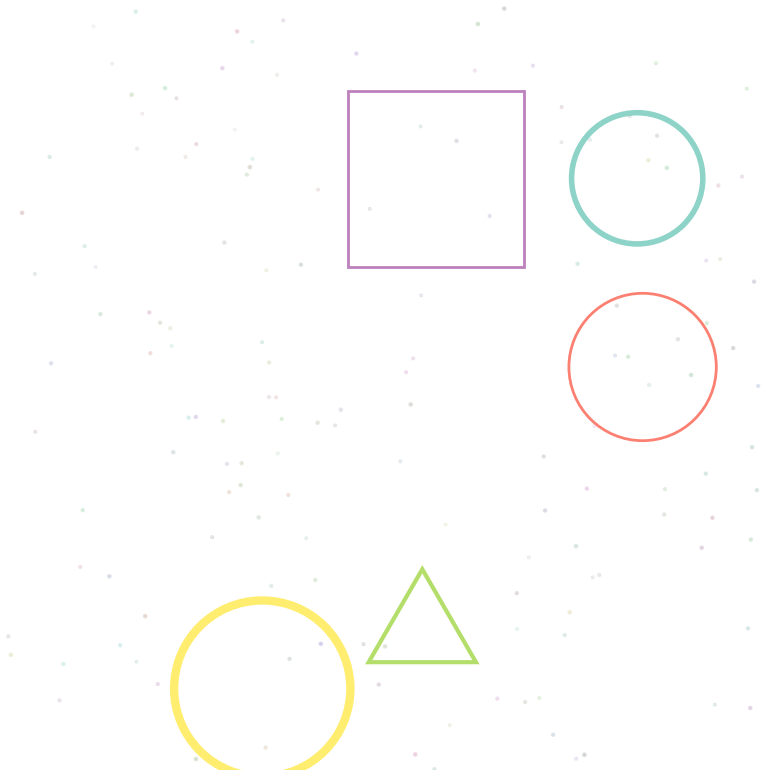[{"shape": "circle", "thickness": 2, "radius": 0.43, "center": [0.828, 0.768]}, {"shape": "circle", "thickness": 1, "radius": 0.48, "center": [0.835, 0.523]}, {"shape": "triangle", "thickness": 1.5, "radius": 0.4, "center": [0.548, 0.18]}, {"shape": "square", "thickness": 1, "radius": 0.57, "center": [0.567, 0.767]}, {"shape": "circle", "thickness": 3, "radius": 0.57, "center": [0.341, 0.106]}]